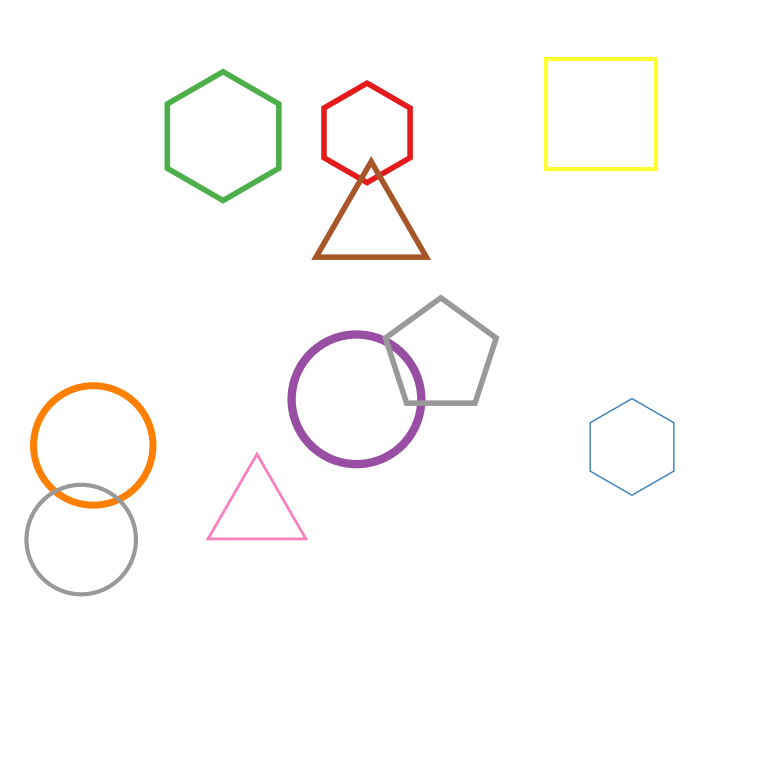[{"shape": "hexagon", "thickness": 2, "radius": 0.32, "center": [0.477, 0.827]}, {"shape": "hexagon", "thickness": 0.5, "radius": 0.31, "center": [0.821, 0.42]}, {"shape": "hexagon", "thickness": 2, "radius": 0.42, "center": [0.29, 0.823]}, {"shape": "circle", "thickness": 3, "radius": 0.42, "center": [0.463, 0.481]}, {"shape": "circle", "thickness": 2.5, "radius": 0.39, "center": [0.121, 0.422]}, {"shape": "square", "thickness": 1.5, "radius": 0.36, "center": [0.781, 0.852]}, {"shape": "triangle", "thickness": 2, "radius": 0.41, "center": [0.482, 0.707]}, {"shape": "triangle", "thickness": 1, "radius": 0.37, "center": [0.334, 0.337]}, {"shape": "circle", "thickness": 1.5, "radius": 0.36, "center": [0.105, 0.299]}, {"shape": "pentagon", "thickness": 2, "radius": 0.38, "center": [0.573, 0.538]}]